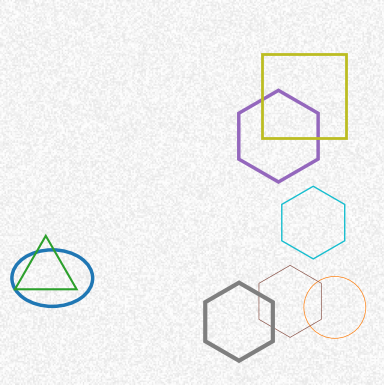[{"shape": "oval", "thickness": 2.5, "radius": 0.52, "center": [0.136, 0.278]}, {"shape": "circle", "thickness": 0.5, "radius": 0.4, "center": [0.87, 0.202]}, {"shape": "triangle", "thickness": 1.5, "radius": 0.46, "center": [0.119, 0.295]}, {"shape": "hexagon", "thickness": 2.5, "radius": 0.59, "center": [0.723, 0.646]}, {"shape": "hexagon", "thickness": 0.5, "radius": 0.47, "center": [0.754, 0.217]}, {"shape": "hexagon", "thickness": 3, "radius": 0.51, "center": [0.621, 0.164]}, {"shape": "square", "thickness": 2, "radius": 0.55, "center": [0.789, 0.75]}, {"shape": "hexagon", "thickness": 1, "radius": 0.47, "center": [0.814, 0.422]}]